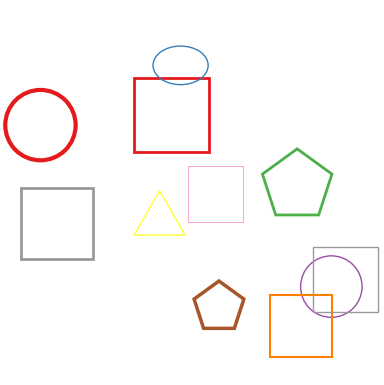[{"shape": "circle", "thickness": 3, "radius": 0.46, "center": [0.105, 0.675]}, {"shape": "square", "thickness": 2, "radius": 0.49, "center": [0.446, 0.701]}, {"shape": "oval", "thickness": 1, "radius": 0.36, "center": [0.469, 0.83]}, {"shape": "pentagon", "thickness": 2, "radius": 0.47, "center": [0.772, 0.518]}, {"shape": "circle", "thickness": 1, "radius": 0.4, "center": [0.861, 0.256]}, {"shape": "square", "thickness": 1.5, "radius": 0.41, "center": [0.781, 0.153]}, {"shape": "triangle", "thickness": 1, "radius": 0.38, "center": [0.415, 0.428]}, {"shape": "pentagon", "thickness": 2.5, "radius": 0.34, "center": [0.569, 0.202]}, {"shape": "square", "thickness": 0.5, "radius": 0.36, "center": [0.559, 0.496]}, {"shape": "square", "thickness": 2, "radius": 0.47, "center": [0.149, 0.42]}, {"shape": "square", "thickness": 1, "radius": 0.42, "center": [0.897, 0.274]}]